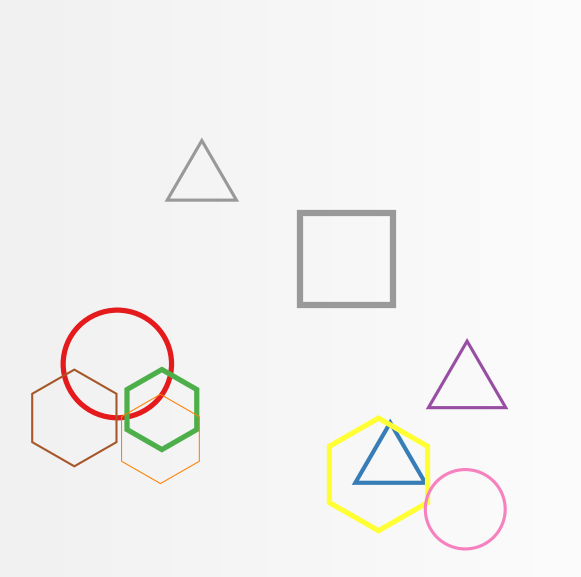[{"shape": "circle", "thickness": 2.5, "radius": 0.47, "center": [0.202, 0.369]}, {"shape": "triangle", "thickness": 2, "radius": 0.35, "center": [0.671, 0.198]}, {"shape": "hexagon", "thickness": 2.5, "radius": 0.35, "center": [0.279, 0.29]}, {"shape": "triangle", "thickness": 1.5, "radius": 0.38, "center": [0.804, 0.332]}, {"shape": "hexagon", "thickness": 0.5, "radius": 0.39, "center": [0.276, 0.239]}, {"shape": "hexagon", "thickness": 2.5, "radius": 0.49, "center": [0.651, 0.178]}, {"shape": "hexagon", "thickness": 1, "radius": 0.42, "center": [0.128, 0.275]}, {"shape": "circle", "thickness": 1.5, "radius": 0.34, "center": [0.8, 0.117]}, {"shape": "triangle", "thickness": 1.5, "radius": 0.34, "center": [0.347, 0.687]}, {"shape": "square", "thickness": 3, "radius": 0.4, "center": [0.596, 0.551]}]